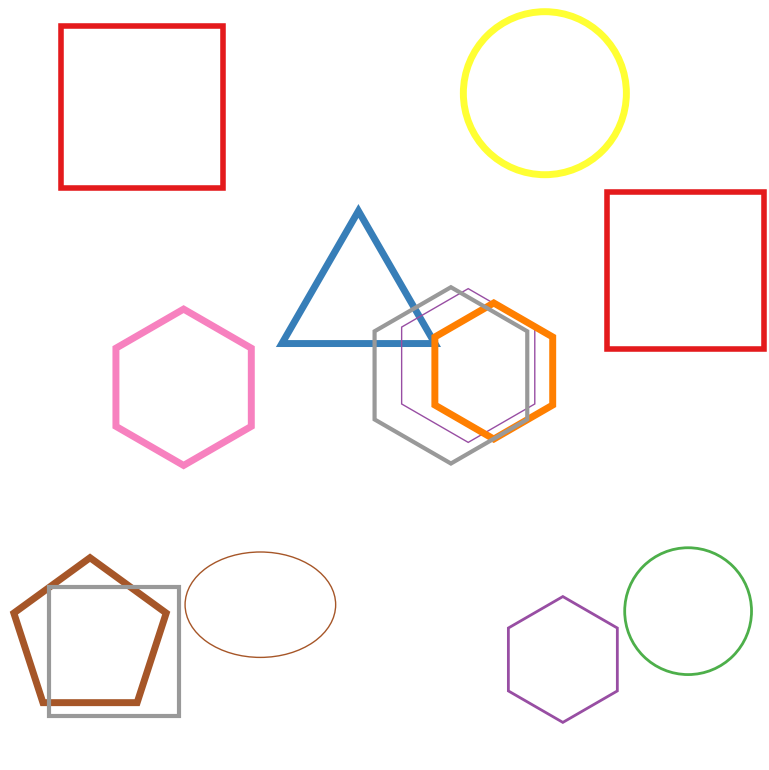[{"shape": "square", "thickness": 2, "radius": 0.51, "center": [0.89, 0.649]}, {"shape": "square", "thickness": 2, "radius": 0.53, "center": [0.185, 0.861]}, {"shape": "triangle", "thickness": 2.5, "radius": 0.57, "center": [0.465, 0.611]}, {"shape": "circle", "thickness": 1, "radius": 0.41, "center": [0.894, 0.206]}, {"shape": "hexagon", "thickness": 1, "radius": 0.41, "center": [0.731, 0.144]}, {"shape": "hexagon", "thickness": 0.5, "radius": 0.5, "center": [0.608, 0.525]}, {"shape": "hexagon", "thickness": 2.5, "radius": 0.44, "center": [0.641, 0.518]}, {"shape": "circle", "thickness": 2.5, "radius": 0.53, "center": [0.708, 0.879]}, {"shape": "oval", "thickness": 0.5, "radius": 0.49, "center": [0.338, 0.215]}, {"shape": "pentagon", "thickness": 2.5, "radius": 0.52, "center": [0.117, 0.172]}, {"shape": "hexagon", "thickness": 2.5, "radius": 0.51, "center": [0.238, 0.497]}, {"shape": "hexagon", "thickness": 1.5, "radius": 0.57, "center": [0.586, 0.513]}, {"shape": "square", "thickness": 1.5, "radius": 0.42, "center": [0.148, 0.154]}]